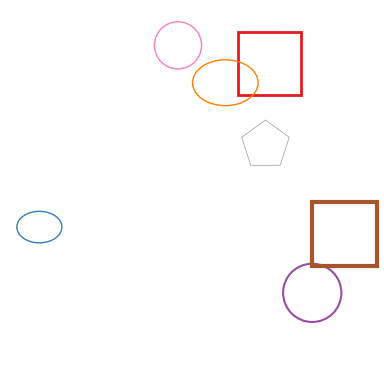[{"shape": "square", "thickness": 2, "radius": 0.41, "center": [0.701, 0.835]}, {"shape": "oval", "thickness": 1, "radius": 0.29, "center": [0.102, 0.41]}, {"shape": "circle", "thickness": 1.5, "radius": 0.38, "center": [0.811, 0.239]}, {"shape": "oval", "thickness": 1, "radius": 0.43, "center": [0.585, 0.785]}, {"shape": "square", "thickness": 3, "radius": 0.42, "center": [0.895, 0.392]}, {"shape": "circle", "thickness": 1, "radius": 0.31, "center": [0.462, 0.882]}, {"shape": "pentagon", "thickness": 0.5, "radius": 0.32, "center": [0.689, 0.623]}]